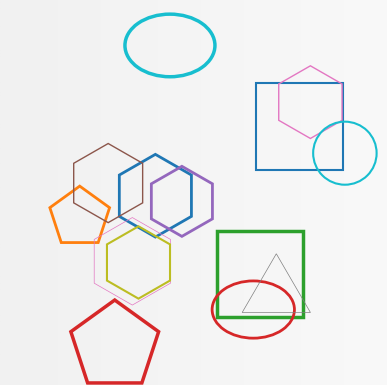[{"shape": "square", "thickness": 1.5, "radius": 0.56, "center": [0.773, 0.672]}, {"shape": "hexagon", "thickness": 2, "radius": 0.54, "center": [0.401, 0.492]}, {"shape": "pentagon", "thickness": 2, "radius": 0.41, "center": [0.206, 0.436]}, {"shape": "square", "thickness": 2.5, "radius": 0.56, "center": [0.671, 0.289]}, {"shape": "oval", "thickness": 2, "radius": 0.53, "center": [0.654, 0.196]}, {"shape": "pentagon", "thickness": 2.5, "radius": 0.6, "center": [0.296, 0.102]}, {"shape": "hexagon", "thickness": 2, "radius": 0.46, "center": [0.469, 0.477]}, {"shape": "hexagon", "thickness": 1, "radius": 0.51, "center": [0.279, 0.524]}, {"shape": "hexagon", "thickness": 0.5, "radius": 0.57, "center": [0.342, 0.321]}, {"shape": "hexagon", "thickness": 1, "radius": 0.47, "center": [0.801, 0.735]}, {"shape": "triangle", "thickness": 0.5, "radius": 0.51, "center": [0.713, 0.239]}, {"shape": "hexagon", "thickness": 1.5, "radius": 0.47, "center": [0.357, 0.318]}, {"shape": "circle", "thickness": 1.5, "radius": 0.41, "center": [0.89, 0.602]}, {"shape": "oval", "thickness": 2.5, "radius": 0.58, "center": [0.439, 0.882]}]